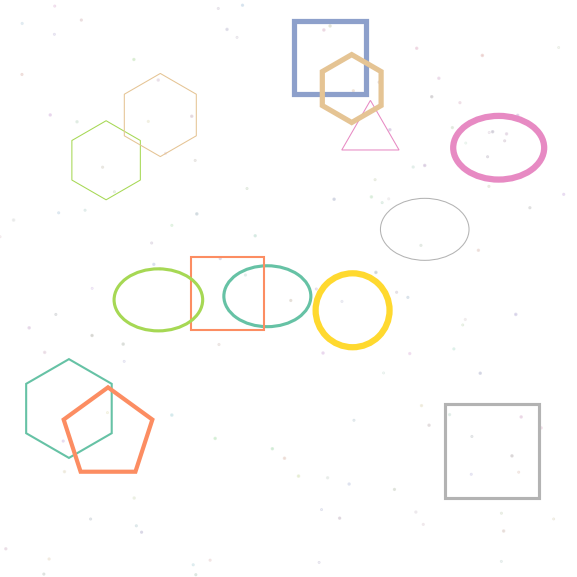[{"shape": "oval", "thickness": 1.5, "radius": 0.38, "center": [0.463, 0.486]}, {"shape": "hexagon", "thickness": 1, "radius": 0.43, "center": [0.119, 0.292]}, {"shape": "pentagon", "thickness": 2, "radius": 0.4, "center": [0.187, 0.248]}, {"shape": "square", "thickness": 1, "radius": 0.32, "center": [0.394, 0.491]}, {"shape": "square", "thickness": 2.5, "radius": 0.31, "center": [0.571, 0.899]}, {"shape": "triangle", "thickness": 0.5, "radius": 0.29, "center": [0.641, 0.768]}, {"shape": "oval", "thickness": 3, "radius": 0.39, "center": [0.864, 0.743]}, {"shape": "hexagon", "thickness": 0.5, "radius": 0.34, "center": [0.184, 0.722]}, {"shape": "oval", "thickness": 1.5, "radius": 0.38, "center": [0.274, 0.48]}, {"shape": "circle", "thickness": 3, "radius": 0.32, "center": [0.611, 0.462]}, {"shape": "hexagon", "thickness": 0.5, "radius": 0.36, "center": [0.278, 0.8]}, {"shape": "hexagon", "thickness": 2.5, "radius": 0.29, "center": [0.609, 0.846]}, {"shape": "square", "thickness": 1.5, "radius": 0.41, "center": [0.852, 0.218]}, {"shape": "oval", "thickness": 0.5, "radius": 0.38, "center": [0.735, 0.602]}]